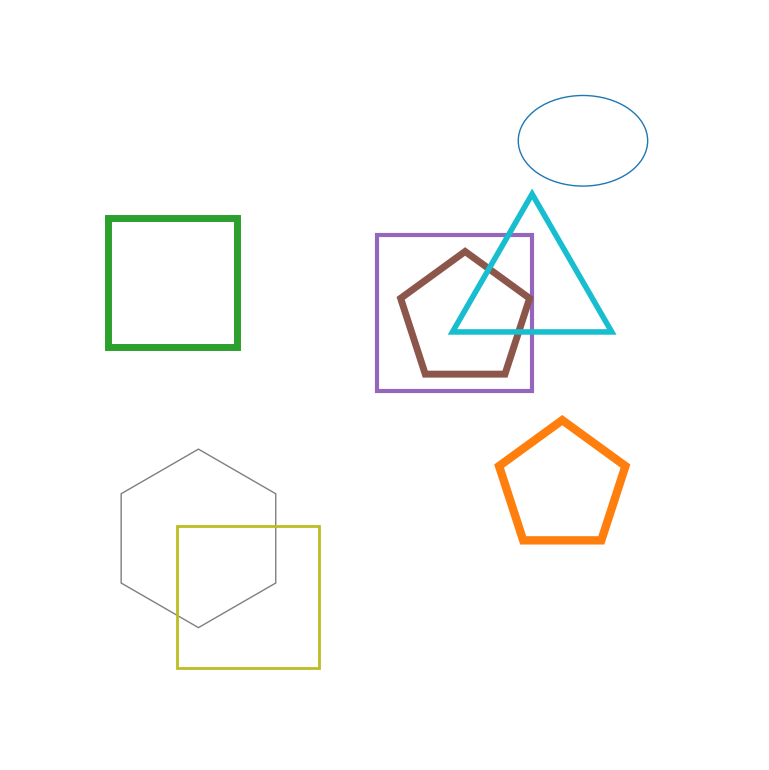[{"shape": "oval", "thickness": 0.5, "radius": 0.42, "center": [0.757, 0.817]}, {"shape": "pentagon", "thickness": 3, "radius": 0.43, "center": [0.73, 0.368]}, {"shape": "square", "thickness": 2.5, "radius": 0.42, "center": [0.224, 0.633]}, {"shape": "square", "thickness": 1.5, "radius": 0.51, "center": [0.59, 0.594]}, {"shape": "pentagon", "thickness": 2.5, "radius": 0.44, "center": [0.604, 0.585]}, {"shape": "hexagon", "thickness": 0.5, "radius": 0.58, "center": [0.258, 0.301]}, {"shape": "square", "thickness": 1, "radius": 0.46, "center": [0.322, 0.225]}, {"shape": "triangle", "thickness": 2, "radius": 0.6, "center": [0.691, 0.629]}]